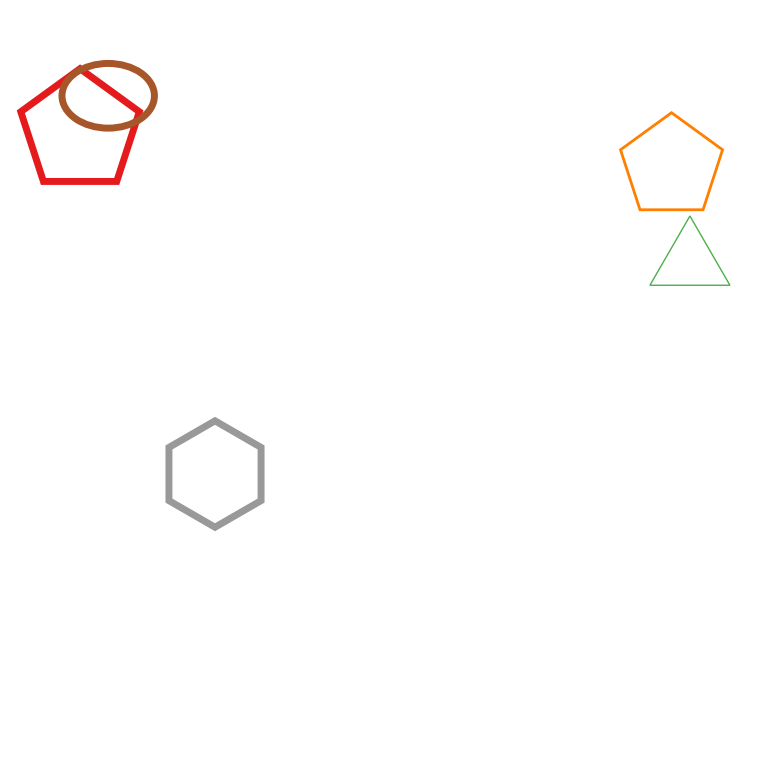[{"shape": "pentagon", "thickness": 2.5, "radius": 0.4, "center": [0.104, 0.83]}, {"shape": "triangle", "thickness": 0.5, "radius": 0.3, "center": [0.896, 0.66]}, {"shape": "pentagon", "thickness": 1, "radius": 0.35, "center": [0.872, 0.784]}, {"shape": "oval", "thickness": 2.5, "radius": 0.3, "center": [0.141, 0.876]}, {"shape": "hexagon", "thickness": 2.5, "radius": 0.35, "center": [0.279, 0.384]}]